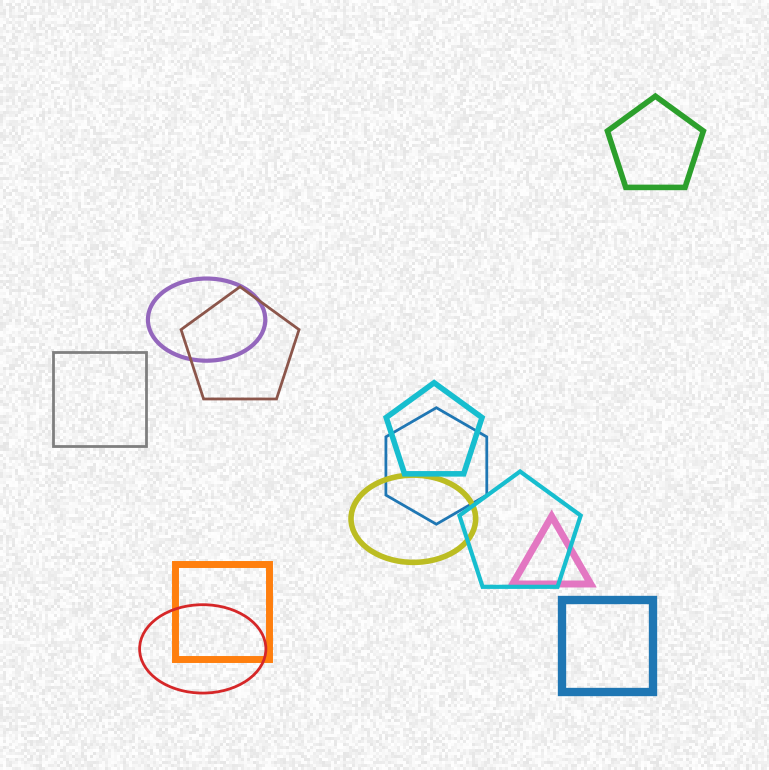[{"shape": "square", "thickness": 3, "radius": 0.3, "center": [0.789, 0.161]}, {"shape": "hexagon", "thickness": 1, "radius": 0.38, "center": [0.567, 0.395]}, {"shape": "square", "thickness": 2.5, "radius": 0.31, "center": [0.288, 0.206]}, {"shape": "pentagon", "thickness": 2, "radius": 0.33, "center": [0.851, 0.81]}, {"shape": "oval", "thickness": 1, "radius": 0.41, "center": [0.263, 0.157]}, {"shape": "oval", "thickness": 1.5, "radius": 0.38, "center": [0.268, 0.585]}, {"shape": "pentagon", "thickness": 1, "radius": 0.4, "center": [0.312, 0.547]}, {"shape": "triangle", "thickness": 2.5, "radius": 0.29, "center": [0.716, 0.271]}, {"shape": "square", "thickness": 1, "radius": 0.3, "center": [0.129, 0.482]}, {"shape": "oval", "thickness": 2, "radius": 0.4, "center": [0.537, 0.326]}, {"shape": "pentagon", "thickness": 2, "radius": 0.33, "center": [0.564, 0.438]}, {"shape": "pentagon", "thickness": 1.5, "radius": 0.41, "center": [0.675, 0.305]}]